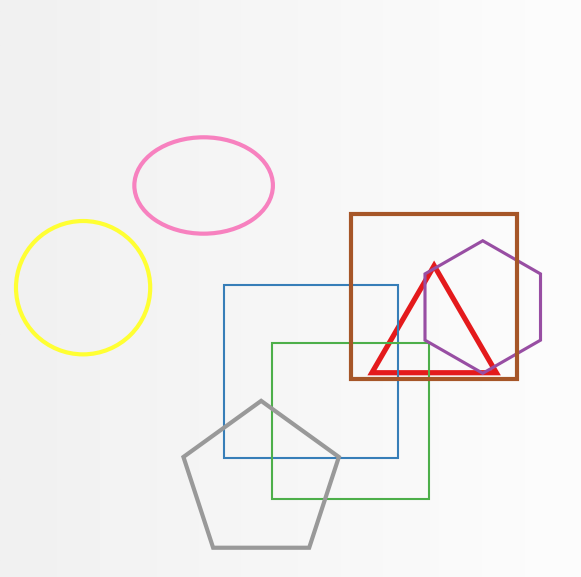[{"shape": "triangle", "thickness": 2.5, "radius": 0.62, "center": [0.747, 0.415]}, {"shape": "square", "thickness": 1, "radius": 0.75, "center": [0.535, 0.355]}, {"shape": "square", "thickness": 1, "radius": 0.68, "center": [0.603, 0.27]}, {"shape": "hexagon", "thickness": 1.5, "radius": 0.57, "center": [0.831, 0.467]}, {"shape": "circle", "thickness": 2, "radius": 0.58, "center": [0.143, 0.501]}, {"shape": "square", "thickness": 2, "radius": 0.71, "center": [0.747, 0.486]}, {"shape": "oval", "thickness": 2, "radius": 0.6, "center": [0.35, 0.678]}, {"shape": "pentagon", "thickness": 2, "radius": 0.7, "center": [0.449, 0.164]}]